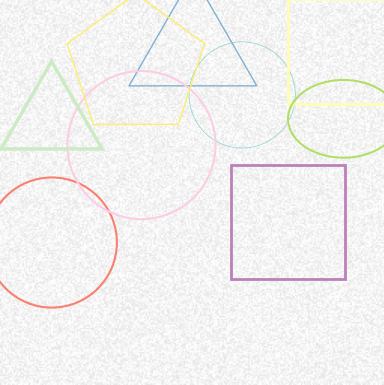[{"shape": "circle", "thickness": 0.5, "radius": 0.69, "center": [0.629, 0.753]}, {"shape": "square", "thickness": 2, "radius": 0.68, "center": [0.883, 0.866]}, {"shape": "circle", "thickness": 1.5, "radius": 0.85, "center": [0.135, 0.37]}, {"shape": "triangle", "thickness": 1, "radius": 0.96, "center": [0.501, 0.873]}, {"shape": "oval", "thickness": 1.5, "radius": 0.72, "center": [0.892, 0.691]}, {"shape": "circle", "thickness": 1.5, "radius": 0.96, "center": [0.368, 0.623]}, {"shape": "square", "thickness": 2, "radius": 0.74, "center": [0.748, 0.423]}, {"shape": "triangle", "thickness": 2.5, "radius": 0.76, "center": [0.134, 0.689]}, {"shape": "pentagon", "thickness": 1, "radius": 0.94, "center": [0.353, 0.829]}]